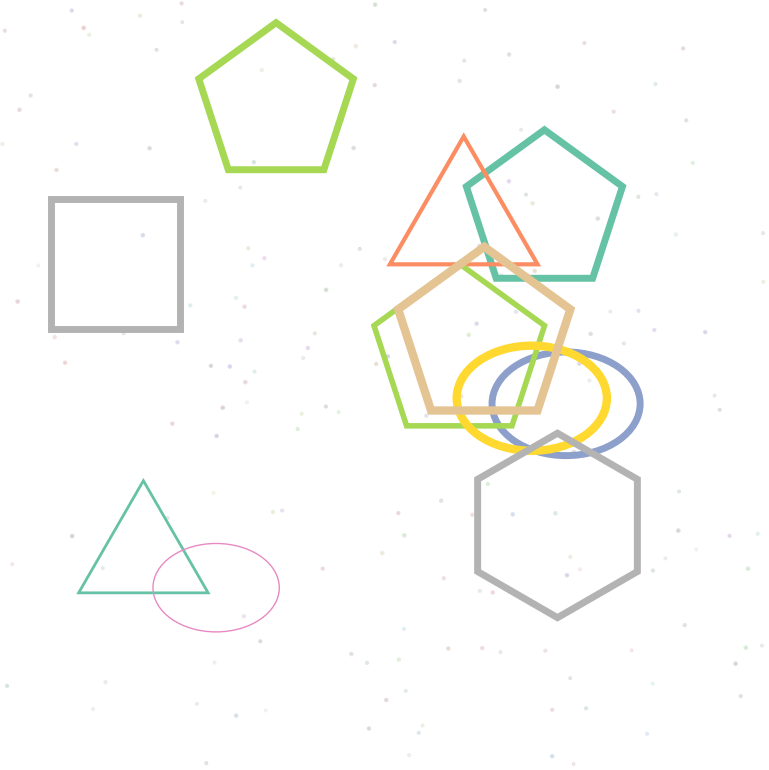[{"shape": "pentagon", "thickness": 2.5, "radius": 0.53, "center": [0.707, 0.725]}, {"shape": "triangle", "thickness": 1, "radius": 0.49, "center": [0.186, 0.279]}, {"shape": "triangle", "thickness": 1.5, "radius": 0.55, "center": [0.602, 0.712]}, {"shape": "oval", "thickness": 2.5, "radius": 0.48, "center": [0.735, 0.476]}, {"shape": "oval", "thickness": 0.5, "radius": 0.41, "center": [0.281, 0.237]}, {"shape": "pentagon", "thickness": 2, "radius": 0.58, "center": [0.596, 0.541]}, {"shape": "pentagon", "thickness": 2.5, "radius": 0.53, "center": [0.359, 0.865]}, {"shape": "oval", "thickness": 3, "radius": 0.49, "center": [0.691, 0.483]}, {"shape": "pentagon", "thickness": 3, "radius": 0.59, "center": [0.629, 0.562]}, {"shape": "hexagon", "thickness": 2.5, "radius": 0.6, "center": [0.724, 0.318]}, {"shape": "square", "thickness": 2.5, "radius": 0.42, "center": [0.15, 0.657]}]